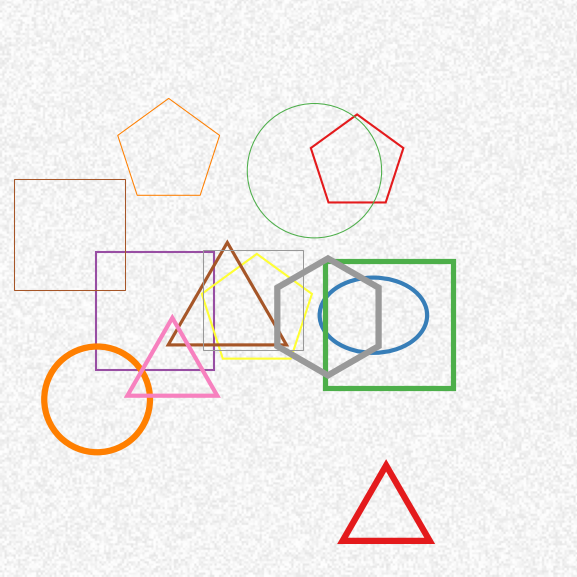[{"shape": "pentagon", "thickness": 1, "radius": 0.42, "center": [0.618, 0.717]}, {"shape": "triangle", "thickness": 3, "radius": 0.44, "center": [0.669, 0.106]}, {"shape": "oval", "thickness": 2, "radius": 0.47, "center": [0.647, 0.453]}, {"shape": "circle", "thickness": 0.5, "radius": 0.58, "center": [0.545, 0.704]}, {"shape": "square", "thickness": 2.5, "radius": 0.55, "center": [0.673, 0.437]}, {"shape": "square", "thickness": 1, "radius": 0.51, "center": [0.269, 0.46]}, {"shape": "circle", "thickness": 3, "radius": 0.46, "center": [0.168, 0.308]}, {"shape": "pentagon", "thickness": 0.5, "radius": 0.46, "center": [0.292, 0.736]}, {"shape": "pentagon", "thickness": 1, "radius": 0.5, "center": [0.445, 0.459]}, {"shape": "triangle", "thickness": 1.5, "radius": 0.59, "center": [0.394, 0.461]}, {"shape": "square", "thickness": 0.5, "radius": 0.48, "center": [0.12, 0.593]}, {"shape": "triangle", "thickness": 2, "radius": 0.45, "center": [0.298, 0.359]}, {"shape": "hexagon", "thickness": 3, "radius": 0.51, "center": [0.568, 0.45]}, {"shape": "square", "thickness": 0.5, "radius": 0.43, "center": [0.439, 0.48]}]